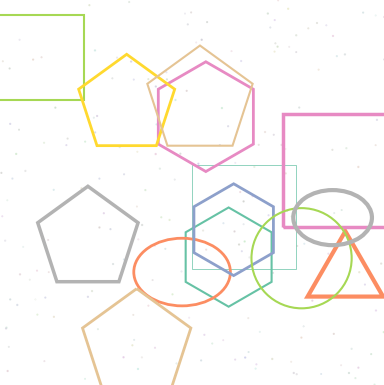[{"shape": "square", "thickness": 0.5, "radius": 0.68, "center": [0.634, 0.436]}, {"shape": "hexagon", "thickness": 1.5, "radius": 0.64, "center": [0.594, 0.332]}, {"shape": "oval", "thickness": 2, "radius": 0.63, "center": [0.473, 0.293]}, {"shape": "triangle", "thickness": 3, "radius": 0.57, "center": [0.897, 0.286]}, {"shape": "hexagon", "thickness": 2, "radius": 0.6, "center": [0.607, 0.403]}, {"shape": "square", "thickness": 2.5, "radius": 0.74, "center": [0.883, 0.557]}, {"shape": "hexagon", "thickness": 2, "radius": 0.71, "center": [0.535, 0.697]}, {"shape": "circle", "thickness": 1.5, "radius": 0.65, "center": [0.783, 0.329]}, {"shape": "square", "thickness": 1.5, "radius": 0.56, "center": [0.107, 0.851]}, {"shape": "pentagon", "thickness": 2, "radius": 0.66, "center": [0.329, 0.728]}, {"shape": "pentagon", "thickness": 1.5, "radius": 0.72, "center": [0.519, 0.738]}, {"shape": "pentagon", "thickness": 2, "radius": 0.74, "center": [0.355, 0.102]}, {"shape": "pentagon", "thickness": 2.5, "radius": 0.68, "center": [0.228, 0.379]}, {"shape": "oval", "thickness": 3, "radius": 0.51, "center": [0.864, 0.435]}]